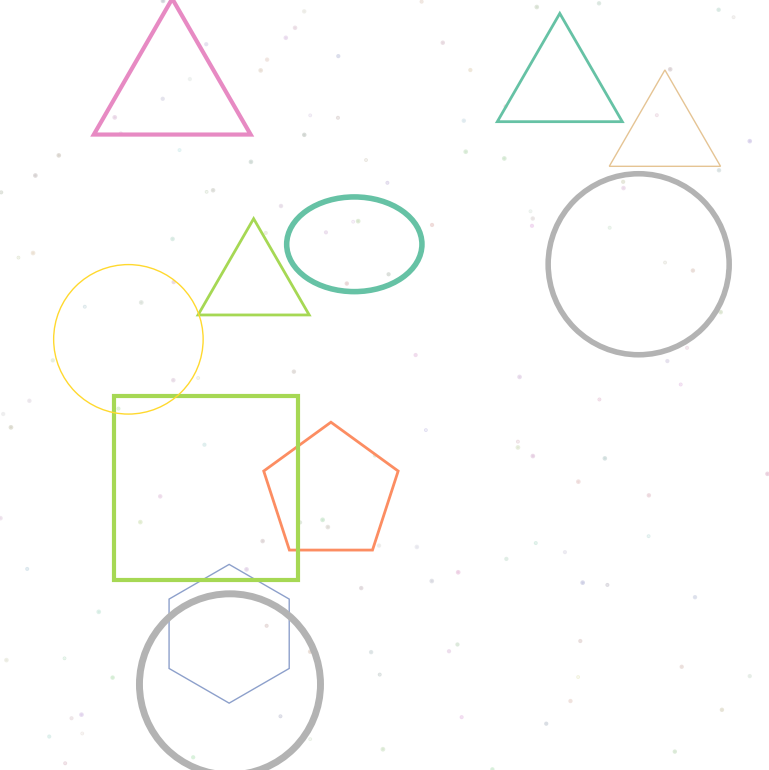[{"shape": "oval", "thickness": 2, "radius": 0.44, "center": [0.46, 0.683]}, {"shape": "triangle", "thickness": 1, "radius": 0.47, "center": [0.727, 0.889]}, {"shape": "pentagon", "thickness": 1, "radius": 0.46, "center": [0.43, 0.36]}, {"shape": "hexagon", "thickness": 0.5, "radius": 0.45, "center": [0.298, 0.177]}, {"shape": "triangle", "thickness": 1.5, "radius": 0.59, "center": [0.224, 0.884]}, {"shape": "square", "thickness": 1.5, "radius": 0.6, "center": [0.268, 0.366]}, {"shape": "triangle", "thickness": 1, "radius": 0.42, "center": [0.329, 0.633]}, {"shape": "circle", "thickness": 0.5, "radius": 0.49, "center": [0.167, 0.559]}, {"shape": "triangle", "thickness": 0.5, "radius": 0.42, "center": [0.864, 0.826]}, {"shape": "circle", "thickness": 2, "radius": 0.59, "center": [0.829, 0.657]}, {"shape": "circle", "thickness": 2.5, "radius": 0.59, "center": [0.299, 0.111]}]